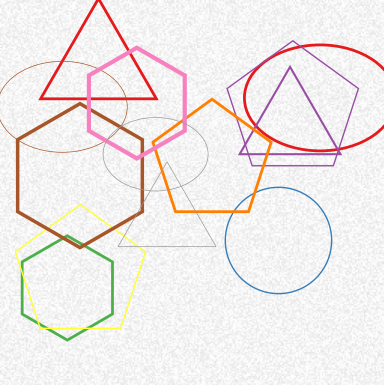[{"shape": "oval", "thickness": 2, "radius": 0.98, "center": [0.831, 0.746]}, {"shape": "triangle", "thickness": 2, "radius": 0.87, "center": [0.256, 0.83]}, {"shape": "circle", "thickness": 1, "radius": 0.69, "center": [0.723, 0.375]}, {"shape": "hexagon", "thickness": 2, "radius": 0.68, "center": [0.175, 0.252]}, {"shape": "pentagon", "thickness": 1, "radius": 0.9, "center": [0.76, 0.715]}, {"shape": "triangle", "thickness": 1.5, "radius": 0.76, "center": [0.753, 0.675]}, {"shape": "pentagon", "thickness": 2, "radius": 0.81, "center": [0.551, 0.581]}, {"shape": "pentagon", "thickness": 1, "radius": 0.89, "center": [0.209, 0.291]}, {"shape": "hexagon", "thickness": 2.5, "radius": 0.93, "center": [0.208, 0.544]}, {"shape": "oval", "thickness": 0.5, "radius": 0.84, "center": [0.162, 0.723]}, {"shape": "hexagon", "thickness": 3, "radius": 0.72, "center": [0.355, 0.732]}, {"shape": "oval", "thickness": 0.5, "radius": 0.68, "center": [0.404, 0.599]}, {"shape": "triangle", "thickness": 0.5, "radius": 0.74, "center": [0.434, 0.433]}]